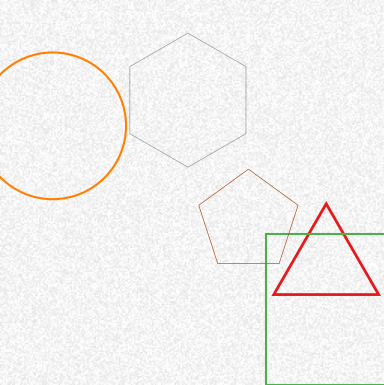[{"shape": "triangle", "thickness": 2, "radius": 0.79, "center": [0.847, 0.313]}, {"shape": "square", "thickness": 1.5, "radius": 0.98, "center": [0.888, 0.197]}, {"shape": "circle", "thickness": 1.5, "radius": 0.95, "center": [0.137, 0.673]}, {"shape": "pentagon", "thickness": 0.5, "radius": 0.68, "center": [0.645, 0.425]}, {"shape": "hexagon", "thickness": 0.5, "radius": 0.87, "center": [0.488, 0.74]}]